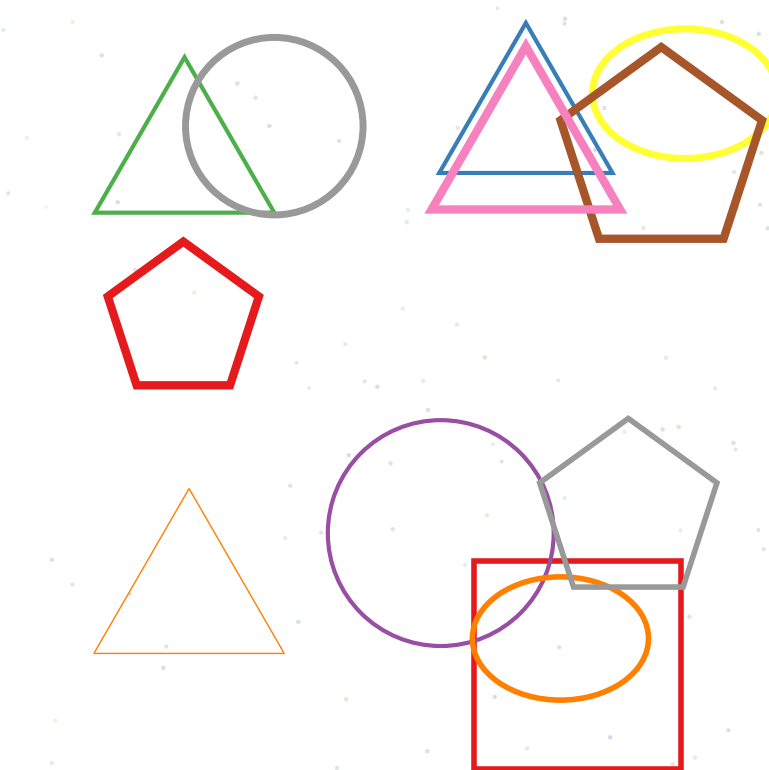[{"shape": "square", "thickness": 2, "radius": 0.67, "center": [0.75, 0.136]}, {"shape": "pentagon", "thickness": 3, "radius": 0.52, "center": [0.238, 0.583]}, {"shape": "triangle", "thickness": 1.5, "radius": 0.65, "center": [0.683, 0.84]}, {"shape": "triangle", "thickness": 1.5, "radius": 0.67, "center": [0.24, 0.791]}, {"shape": "circle", "thickness": 1.5, "radius": 0.73, "center": [0.572, 0.308]}, {"shape": "triangle", "thickness": 0.5, "radius": 0.71, "center": [0.246, 0.223]}, {"shape": "oval", "thickness": 2, "radius": 0.57, "center": [0.728, 0.171]}, {"shape": "oval", "thickness": 2.5, "radius": 0.6, "center": [0.89, 0.878]}, {"shape": "pentagon", "thickness": 3, "radius": 0.69, "center": [0.859, 0.801]}, {"shape": "triangle", "thickness": 3, "radius": 0.71, "center": [0.683, 0.799]}, {"shape": "circle", "thickness": 2.5, "radius": 0.58, "center": [0.356, 0.836]}, {"shape": "pentagon", "thickness": 2, "radius": 0.61, "center": [0.816, 0.336]}]